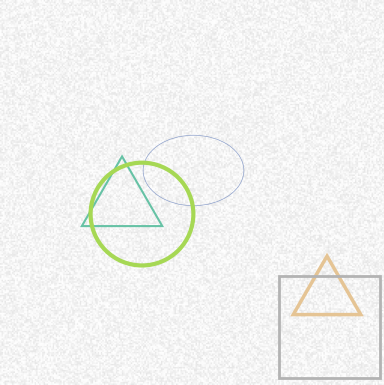[{"shape": "triangle", "thickness": 1.5, "radius": 0.6, "center": [0.317, 0.473]}, {"shape": "oval", "thickness": 0.5, "radius": 0.65, "center": [0.503, 0.557]}, {"shape": "circle", "thickness": 3, "radius": 0.67, "center": [0.369, 0.444]}, {"shape": "triangle", "thickness": 2.5, "radius": 0.51, "center": [0.849, 0.233]}, {"shape": "square", "thickness": 2, "radius": 0.66, "center": [0.856, 0.151]}]